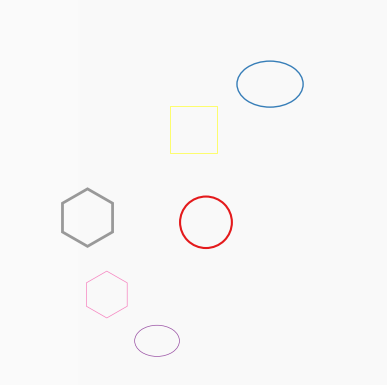[{"shape": "circle", "thickness": 1.5, "radius": 0.33, "center": [0.532, 0.423]}, {"shape": "oval", "thickness": 1, "radius": 0.43, "center": [0.697, 0.782]}, {"shape": "oval", "thickness": 0.5, "radius": 0.29, "center": [0.405, 0.115]}, {"shape": "square", "thickness": 0.5, "radius": 0.31, "center": [0.499, 0.663]}, {"shape": "hexagon", "thickness": 0.5, "radius": 0.3, "center": [0.276, 0.235]}, {"shape": "hexagon", "thickness": 2, "radius": 0.37, "center": [0.226, 0.435]}]